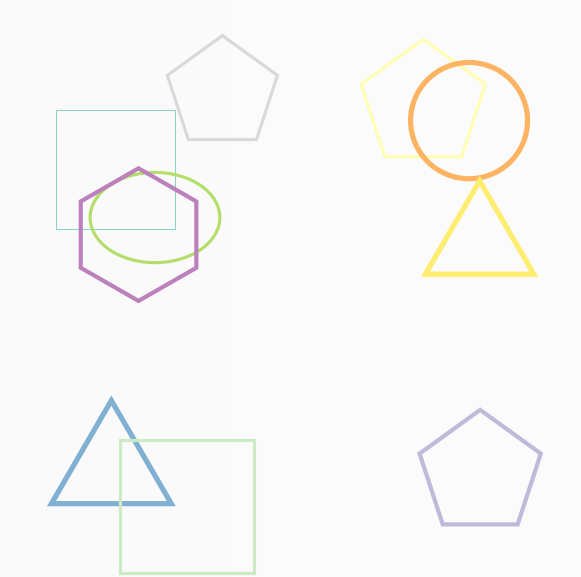[{"shape": "square", "thickness": 0.5, "radius": 0.51, "center": [0.199, 0.705]}, {"shape": "pentagon", "thickness": 1.5, "radius": 0.56, "center": [0.728, 0.819]}, {"shape": "pentagon", "thickness": 2, "radius": 0.55, "center": [0.826, 0.18]}, {"shape": "triangle", "thickness": 2.5, "radius": 0.6, "center": [0.192, 0.187]}, {"shape": "circle", "thickness": 2.5, "radius": 0.5, "center": [0.807, 0.79]}, {"shape": "oval", "thickness": 1.5, "radius": 0.56, "center": [0.267, 0.622]}, {"shape": "pentagon", "thickness": 1.5, "radius": 0.5, "center": [0.383, 0.838]}, {"shape": "hexagon", "thickness": 2, "radius": 0.57, "center": [0.238, 0.593]}, {"shape": "square", "thickness": 1.5, "radius": 0.58, "center": [0.322, 0.123]}, {"shape": "triangle", "thickness": 2.5, "radius": 0.54, "center": [0.825, 0.578]}]